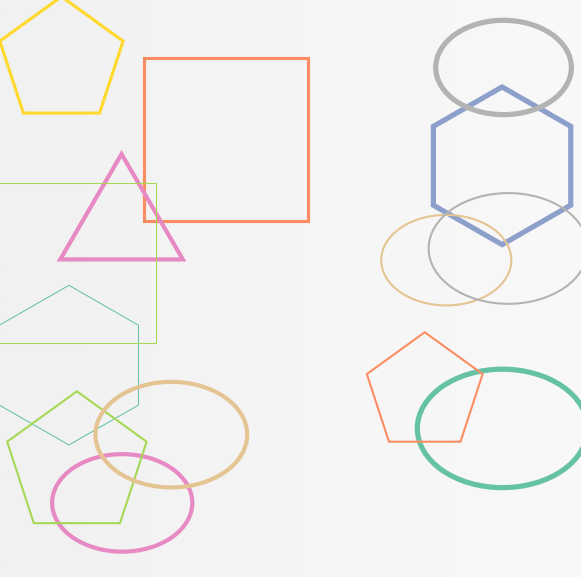[{"shape": "hexagon", "thickness": 0.5, "radius": 0.69, "center": [0.119, 0.367]}, {"shape": "oval", "thickness": 2.5, "radius": 0.73, "center": [0.864, 0.257]}, {"shape": "square", "thickness": 1.5, "radius": 0.7, "center": [0.389, 0.757]}, {"shape": "pentagon", "thickness": 1, "radius": 0.52, "center": [0.731, 0.319]}, {"shape": "hexagon", "thickness": 2.5, "radius": 0.68, "center": [0.864, 0.712]}, {"shape": "triangle", "thickness": 2, "radius": 0.61, "center": [0.209, 0.611]}, {"shape": "oval", "thickness": 2, "radius": 0.6, "center": [0.21, 0.128]}, {"shape": "square", "thickness": 0.5, "radius": 0.69, "center": [0.131, 0.544]}, {"shape": "pentagon", "thickness": 1, "radius": 0.63, "center": [0.132, 0.195]}, {"shape": "pentagon", "thickness": 1.5, "radius": 0.56, "center": [0.106, 0.894]}, {"shape": "oval", "thickness": 1, "radius": 0.56, "center": [0.768, 0.549]}, {"shape": "oval", "thickness": 2, "radius": 0.65, "center": [0.295, 0.247]}, {"shape": "oval", "thickness": 2.5, "radius": 0.58, "center": [0.866, 0.882]}, {"shape": "oval", "thickness": 1, "radius": 0.69, "center": [0.874, 0.569]}]